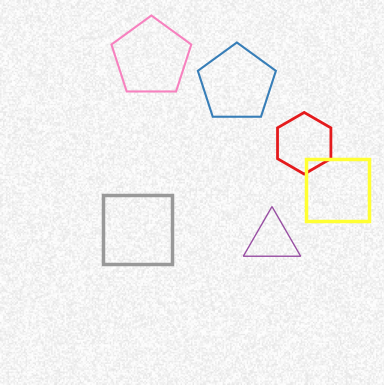[{"shape": "hexagon", "thickness": 2, "radius": 0.4, "center": [0.79, 0.628]}, {"shape": "pentagon", "thickness": 1.5, "radius": 0.53, "center": [0.615, 0.783]}, {"shape": "triangle", "thickness": 1, "radius": 0.43, "center": [0.706, 0.377]}, {"shape": "square", "thickness": 2.5, "radius": 0.41, "center": [0.876, 0.507]}, {"shape": "pentagon", "thickness": 1.5, "radius": 0.55, "center": [0.393, 0.851]}, {"shape": "square", "thickness": 2.5, "radius": 0.45, "center": [0.357, 0.404]}]